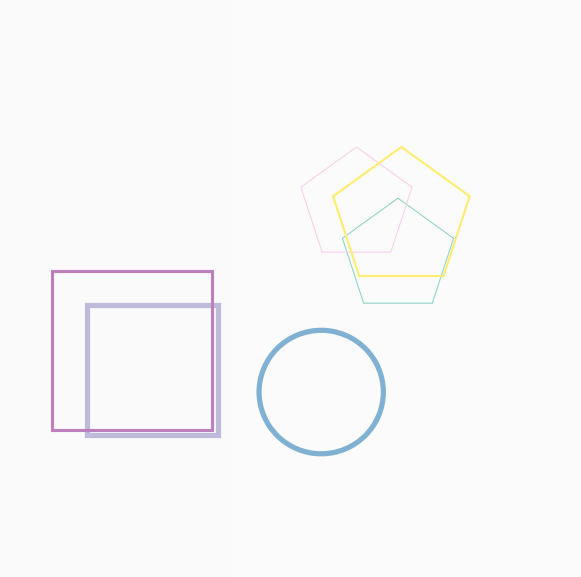[{"shape": "pentagon", "thickness": 0.5, "radius": 0.5, "center": [0.685, 0.555]}, {"shape": "square", "thickness": 2.5, "radius": 0.56, "center": [0.262, 0.358]}, {"shape": "circle", "thickness": 2.5, "radius": 0.53, "center": [0.553, 0.32]}, {"shape": "pentagon", "thickness": 0.5, "radius": 0.5, "center": [0.613, 0.644]}, {"shape": "square", "thickness": 1.5, "radius": 0.69, "center": [0.227, 0.393]}, {"shape": "pentagon", "thickness": 1, "radius": 0.62, "center": [0.691, 0.621]}]